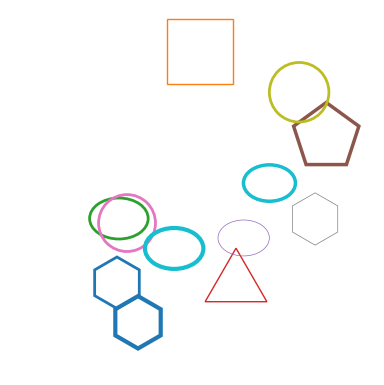[{"shape": "hexagon", "thickness": 3, "radius": 0.34, "center": [0.358, 0.163]}, {"shape": "hexagon", "thickness": 2, "radius": 0.33, "center": [0.304, 0.266]}, {"shape": "square", "thickness": 1, "radius": 0.43, "center": [0.52, 0.867]}, {"shape": "oval", "thickness": 2, "radius": 0.38, "center": [0.309, 0.432]}, {"shape": "triangle", "thickness": 1, "radius": 0.46, "center": [0.613, 0.263]}, {"shape": "oval", "thickness": 0.5, "radius": 0.33, "center": [0.633, 0.382]}, {"shape": "pentagon", "thickness": 2.5, "radius": 0.45, "center": [0.847, 0.645]}, {"shape": "circle", "thickness": 2, "radius": 0.37, "center": [0.33, 0.421]}, {"shape": "hexagon", "thickness": 0.5, "radius": 0.34, "center": [0.818, 0.431]}, {"shape": "circle", "thickness": 2, "radius": 0.39, "center": [0.777, 0.76]}, {"shape": "oval", "thickness": 3, "radius": 0.38, "center": [0.452, 0.355]}, {"shape": "oval", "thickness": 2.5, "radius": 0.34, "center": [0.7, 0.525]}]